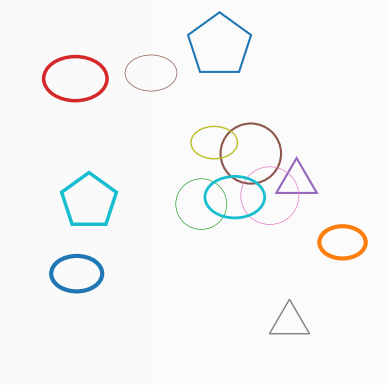[{"shape": "oval", "thickness": 3, "radius": 0.33, "center": [0.198, 0.289]}, {"shape": "pentagon", "thickness": 1.5, "radius": 0.43, "center": [0.567, 0.883]}, {"shape": "oval", "thickness": 3, "radius": 0.3, "center": [0.884, 0.371]}, {"shape": "circle", "thickness": 0.5, "radius": 0.33, "center": [0.519, 0.47]}, {"shape": "oval", "thickness": 2.5, "radius": 0.41, "center": [0.194, 0.796]}, {"shape": "triangle", "thickness": 1.5, "radius": 0.3, "center": [0.765, 0.529]}, {"shape": "oval", "thickness": 0.5, "radius": 0.33, "center": [0.39, 0.81]}, {"shape": "circle", "thickness": 1.5, "radius": 0.39, "center": [0.647, 0.601]}, {"shape": "circle", "thickness": 0.5, "radius": 0.37, "center": [0.696, 0.492]}, {"shape": "triangle", "thickness": 1, "radius": 0.3, "center": [0.747, 0.163]}, {"shape": "oval", "thickness": 1, "radius": 0.3, "center": [0.553, 0.63]}, {"shape": "oval", "thickness": 2, "radius": 0.39, "center": [0.606, 0.488]}, {"shape": "pentagon", "thickness": 2.5, "radius": 0.37, "center": [0.23, 0.478]}]